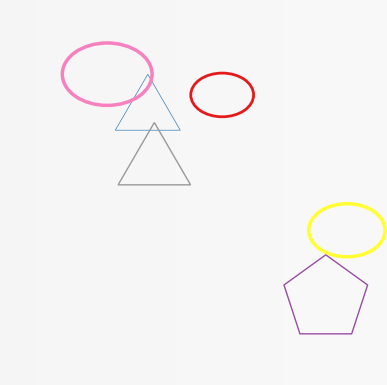[{"shape": "oval", "thickness": 2, "radius": 0.41, "center": [0.573, 0.753]}, {"shape": "triangle", "thickness": 0.5, "radius": 0.48, "center": [0.381, 0.71]}, {"shape": "pentagon", "thickness": 1, "radius": 0.57, "center": [0.841, 0.225]}, {"shape": "oval", "thickness": 2.5, "radius": 0.49, "center": [0.895, 0.402]}, {"shape": "oval", "thickness": 2.5, "radius": 0.58, "center": [0.277, 0.807]}, {"shape": "triangle", "thickness": 1, "radius": 0.54, "center": [0.398, 0.574]}]